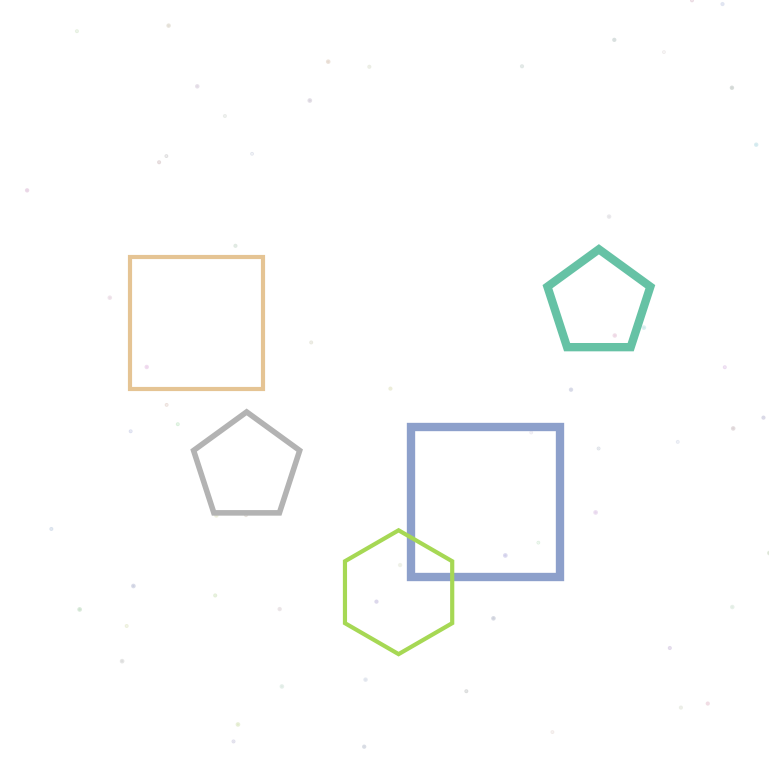[{"shape": "pentagon", "thickness": 3, "radius": 0.35, "center": [0.778, 0.606]}, {"shape": "square", "thickness": 3, "radius": 0.48, "center": [0.631, 0.348]}, {"shape": "hexagon", "thickness": 1.5, "radius": 0.4, "center": [0.518, 0.231]}, {"shape": "square", "thickness": 1.5, "radius": 0.43, "center": [0.256, 0.581]}, {"shape": "pentagon", "thickness": 2, "radius": 0.36, "center": [0.32, 0.393]}]